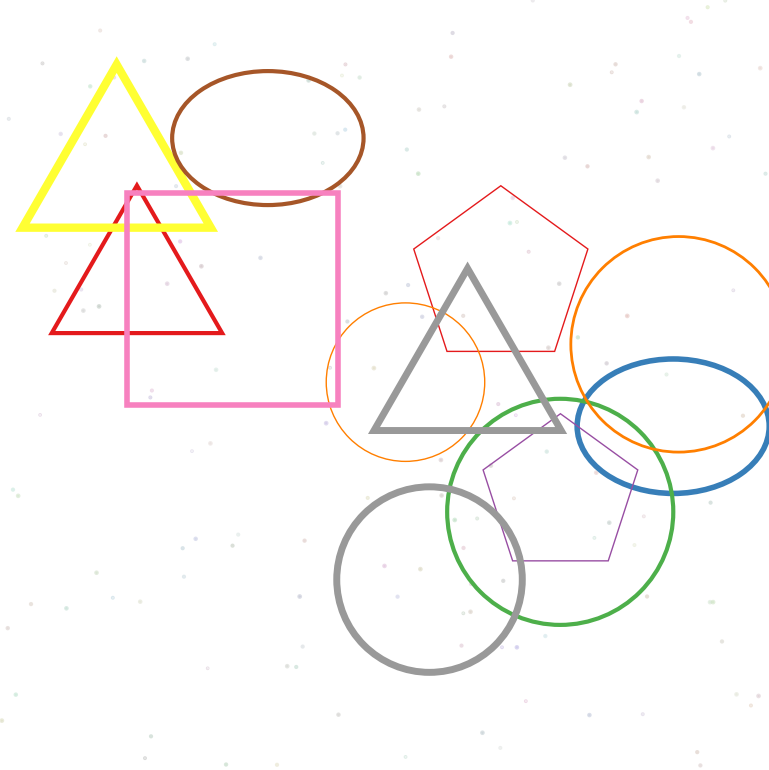[{"shape": "pentagon", "thickness": 0.5, "radius": 0.59, "center": [0.65, 0.64]}, {"shape": "triangle", "thickness": 1.5, "radius": 0.64, "center": [0.178, 0.631]}, {"shape": "oval", "thickness": 2, "radius": 0.62, "center": [0.874, 0.446]}, {"shape": "circle", "thickness": 1.5, "radius": 0.73, "center": [0.728, 0.335]}, {"shape": "pentagon", "thickness": 0.5, "radius": 0.53, "center": [0.728, 0.357]}, {"shape": "circle", "thickness": 1, "radius": 0.7, "center": [0.881, 0.553]}, {"shape": "circle", "thickness": 0.5, "radius": 0.51, "center": [0.527, 0.504]}, {"shape": "triangle", "thickness": 3, "radius": 0.71, "center": [0.152, 0.775]}, {"shape": "oval", "thickness": 1.5, "radius": 0.62, "center": [0.348, 0.821]}, {"shape": "square", "thickness": 2, "radius": 0.69, "center": [0.302, 0.612]}, {"shape": "triangle", "thickness": 2.5, "radius": 0.7, "center": [0.607, 0.511]}, {"shape": "circle", "thickness": 2.5, "radius": 0.6, "center": [0.558, 0.247]}]